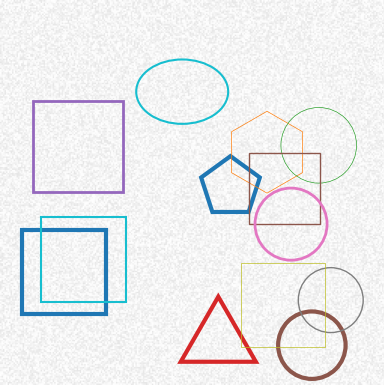[{"shape": "square", "thickness": 3, "radius": 0.54, "center": [0.166, 0.293]}, {"shape": "pentagon", "thickness": 3, "radius": 0.4, "center": [0.599, 0.514]}, {"shape": "hexagon", "thickness": 0.5, "radius": 0.53, "center": [0.694, 0.605]}, {"shape": "circle", "thickness": 0.5, "radius": 0.49, "center": [0.828, 0.623]}, {"shape": "triangle", "thickness": 3, "radius": 0.56, "center": [0.567, 0.117]}, {"shape": "square", "thickness": 2, "radius": 0.59, "center": [0.203, 0.62]}, {"shape": "circle", "thickness": 3, "radius": 0.44, "center": [0.81, 0.103]}, {"shape": "square", "thickness": 1, "radius": 0.46, "center": [0.739, 0.511]}, {"shape": "circle", "thickness": 2, "radius": 0.47, "center": [0.756, 0.418]}, {"shape": "circle", "thickness": 1, "radius": 0.42, "center": [0.859, 0.22]}, {"shape": "square", "thickness": 0.5, "radius": 0.54, "center": [0.735, 0.207]}, {"shape": "square", "thickness": 1.5, "radius": 0.56, "center": [0.216, 0.326]}, {"shape": "oval", "thickness": 1.5, "radius": 0.6, "center": [0.473, 0.762]}]